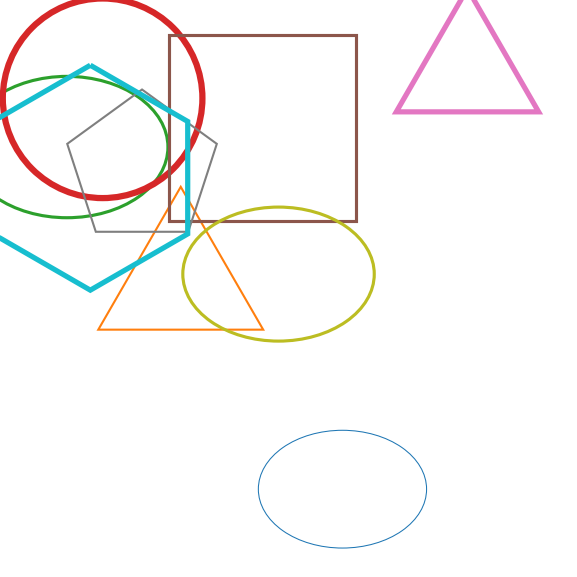[{"shape": "oval", "thickness": 0.5, "radius": 0.73, "center": [0.593, 0.152]}, {"shape": "triangle", "thickness": 1, "radius": 0.82, "center": [0.313, 0.511]}, {"shape": "oval", "thickness": 1.5, "radius": 0.87, "center": [0.116, 0.745]}, {"shape": "circle", "thickness": 3, "radius": 0.86, "center": [0.178, 0.829]}, {"shape": "square", "thickness": 1.5, "radius": 0.81, "center": [0.454, 0.777]}, {"shape": "triangle", "thickness": 2.5, "radius": 0.71, "center": [0.809, 0.877]}, {"shape": "pentagon", "thickness": 1, "radius": 0.68, "center": [0.246, 0.708]}, {"shape": "oval", "thickness": 1.5, "radius": 0.83, "center": [0.482, 0.525]}, {"shape": "hexagon", "thickness": 2.5, "radius": 0.97, "center": [0.156, 0.691]}]